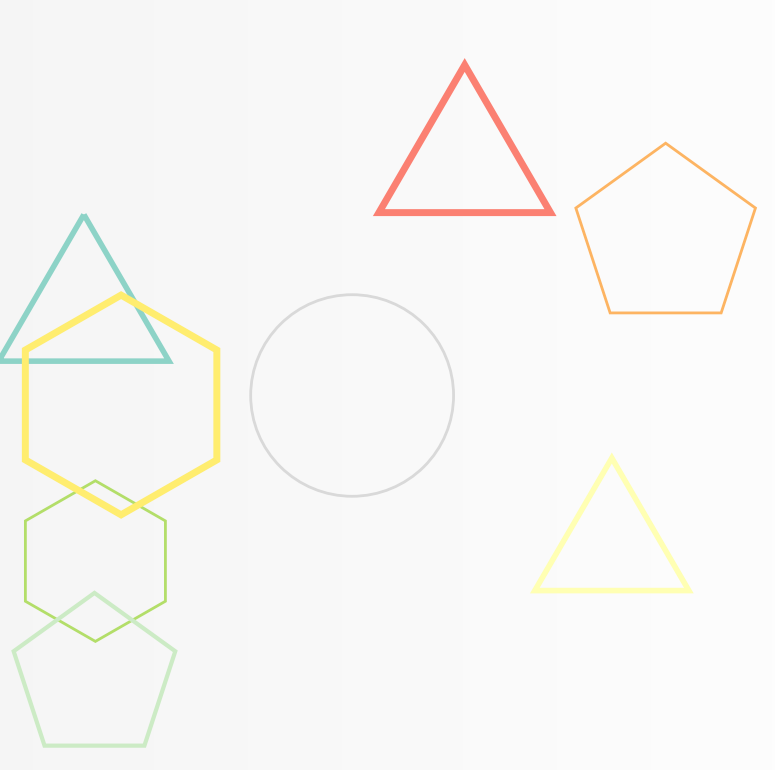[{"shape": "triangle", "thickness": 2, "radius": 0.63, "center": [0.108, 0.594]}, {"shape": "triangle", "thickness": 2, "radius": 0.57, "center": [0.789, 0.29]}, {"shape": "triangle", "thickness": 2.5, "radius": 0.64, "center": [0.6, 0.788]}, {"shape": "pentagon", "thickness": 1, "radius": 0.61, "center": [0.859, 0.692]}, {"shape": "hexagon", "thickness": 1, "radius": 0.52, "center": [0.123, 0.271]}, {"shape": "circle", "thickness": 1, "radius": 0.65, "center": [0.454, 0.486]}, {"shape": "pentagon", "thickness": 1.5, "radius": 0.55, "center": [0.122, 0.12]}, {"shape": "hexagon", "thickness": 2.5, "radius": 0.71, "center": [0.156, 0.474]}]